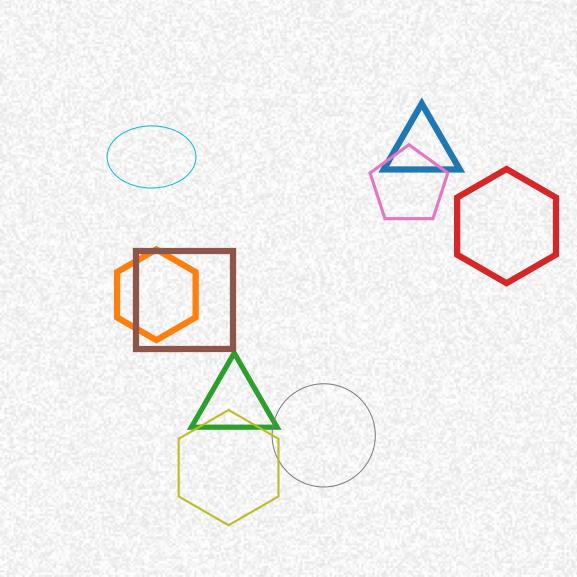[{"shape": "triangle", "thickness": 3, "radius": 0.38, "center": [0.73, 0.744]}, {"shape": "hexagon", "thickness": 3, "radius": 0.39, "center": [0.271, 0.489]}, {"shape": "triangle", "thickness": 2.5, "radius": 0.43, "center": [0.406, 0.302]}, {"shape": "hexagon", "thickness": 3, "radius": 0.49, "center": [0.877, 0.608]}, {"shape": "square", "thickness": 3, "radius": 0.42, "center": [0.32, 0.48]}, {"shape": "pentagon", "thickness": 1.5, "radius": 0.35, "center": [0.708, 0.678]}, {"shape": "circle", "thickness": 0.5, "radius": 0.45, "center": [0.561, 0.245]}, {"shape": "hexagon", "thickness": 1, "radius": 0.5, "center": [0.396, 0.189]}, {"shape": "oval", "thickness": 0.5, "radius": 0.38, "center": [0.262, 0.727]}]